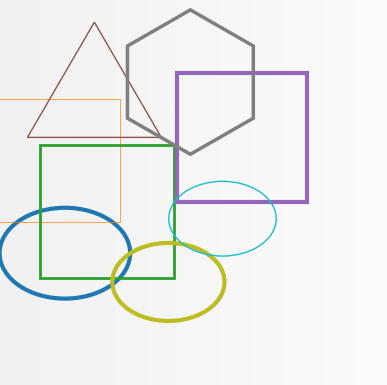[{"shape": "oval", "thickness": 3, "radius": 0.84, "center": [0.167, 0.342]}, {"shape": "square", "thickness": 0.5, "radius": 0.79, "center": [0.15, 0.583]}, {"shape": "square", "thickness": 2, "radius": 0.86, "center": [0.276, 0.45]}, {"shape": "square", "thickness": 3, "radius": 0.84, "center": [0.625, 0.643]}, {"shape": "triangle", "thickness": 1, "radius": 1.0, "center": [0.244, 0.743]}, {"shape": "hexagon", "thickness": 2.5, "radius": 0.94, "center": [0.491, 0.787]}, {"shape": "oval", "thickness": 3, "radius": 0.72, "center": [0.435, 0.268]}, {"shape": "oval", "thickness": 1, "radius": 0.69, "center": [0.574, 0.432]}]